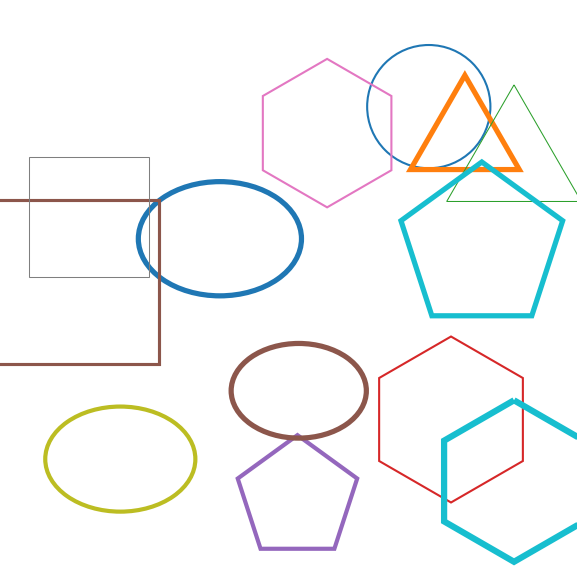[{"shape": "circle", "thickness": 1, "radius": 0.53, "center": [0.742, 0.814]}, {"shape": "oval", "thickness": 2.5, "radius": 0.71, "center": [0.381, 0.586]}, {"shape": "triangle", "thickness": 2.5, "radius": 0.54, "center": [0.805, 0.76]}, {"shape": "triangle", "thickness": 0.5, "radius": 0.67, "center": [0.89, 0.718]}, {"shape": "hexagon", "thickness": 1, "radius": 0.72, "center": [0.781, 0.273]}, {"shape": "pentagon", "thickness": 2, "radius": 0.54, "center": [0.515, 0.137]}, {"shape": "square", "thickness": 1.5, "radius": 0.71, "center": [0.133, 0.511]}, {"shape": "oval", "thickness": 2.5, "radius": 0.59, "center": [0.517, 0.322]}, {"shape": "hexagon", "thickness": 1, "radius": 0.64, "center": [0.566, 0.769]}, {"shape": "square", "thickness": 0.5, "radius": 0.52, "center": [0.154, 0.623]}, {"shape": "oval", "thickness": 2, "radius": 0.65, "center": [0.208, 0.204]}, {"shape": "pentagon", "thickness": 2.5, "radius": 0.74, "center": [0.834, 0.571]}, {"shape": "hexagon", "thickness": 3, "radius": 0.7, "center": [0.89, 0.166]}]